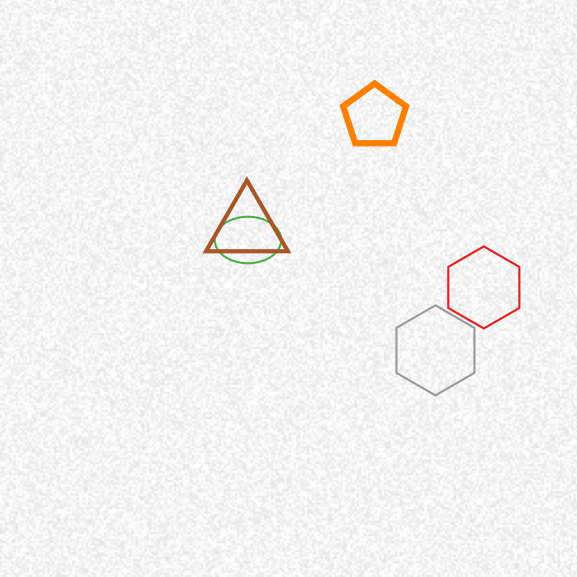[{"shape": "hexagon", "thickness": 1, "radius": 0.36, "center": [0.838, 0.501]}, {"shape": "oval", "thickness": 1, "radius": 0.29, "center": [0.429, 0.584]}, {"shape": "pentagon", "thickness": 3, "radius": 0.29, "center": [0.649, 0.797]}, {"shape": "triangle", "thickness": 2, "radius": 0.41, "center": [0.428, 0.605]}, {"shape": "hexagon", "thickness": 1, "radius": 0.39, "center": [0.754, 0.392]}]